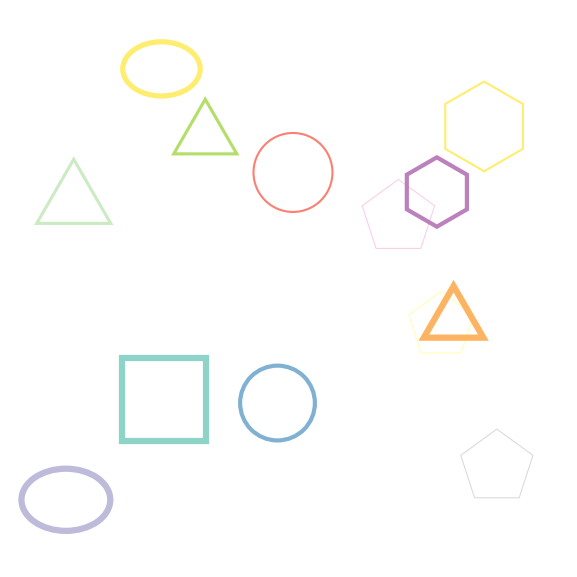[{"shape": "square", "thickness": 3, "radius": 0.36, "center": [0.284, 0.308]}, {"shape": "pentagon", "thickness": 0.5, "radius": 0.29, "center": [0.764, 0.435]}, {"shape": "oval", "thickness": 3, "radius": 0.38, "center": [0.114, 0.134]}, {"shape": "circle", "thickness": 1, "radius": 0.34, "center": [0.507, 0.7]}, {"shape": "circle", "thickness": 2, "radius": 0.32, "center": [0.481, 0.301]}, {"shape": "triangle", "thickness": 3, "radius": 0.3, "center": [0.785, 0.444]}, {"shape": "triangle", "thickness": 1.5, "radius": 0.32, "center": [0.355, 0.764]}, {"shape": "pentagon", "thickness": 0.5, "radius": 0.33, "center": [0.69, 0.622]}, {"shape": "pentagon", "thickness": 0.5, "radius": 0.33, "center": [0.86, 0.19]}, {"shape": "hexagon", "thickness": 2, "radius": 0.3, "center": [0.756, 0.667]}, {"shape": "triangle", "thickness": 1.5, "radius": 0.37, "center": [0.128, 0.649]}, {"shape": "oval", "thickness": 2.5, "radius": 0.34, "center": [0.28, 0.88]}, {"shape": "hexagon", "thickness": 1, "radius": 0.39, "center": [0.838, 0.78]}]